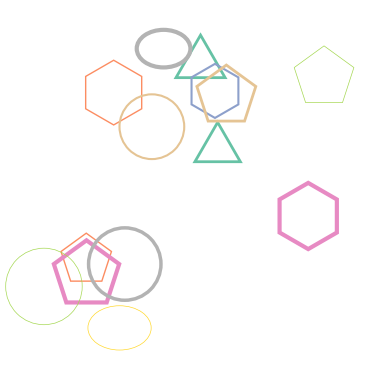[{"shape": "triangle", "thickness": 2, "radius": 0.34, "center": [0.565, 0.614]}, {"shape": "triangle", "thickness": 2, "radius": 0.37, "center": [0.521, 0.835]}, {"shape": "pentagon", "thickness": 1, "radius": 0.34, "center": [0.224, 0.325]}, {"shape": "hexagon", "thickness": 1, "radius": 0.42, "center": [0.295, 0.759]}, {"shape": "hexagon", "thickness": 1.5, "radius": 0.35, "center": [0.558, 0.764]}, {"shape": "pentagon", "thickness": 3, "radius": 0.45, "center": [0.225, 0.287]}, {"shape": "hexagon", "thickness": 3, "radius": 0.43, "center": [0.801, 0.439]}, {"shape": "circle", "thickness": 0.5, "radius": 0.5, "center": [0.114, 0.256]}, {"shape": "pentagon", "thickness": 0.5, "radius": 0.41, "center": [0.842, 0.799]}, {"shape": "oval", "thickness": 0.5, "radius": 0.41, "center": [0.311, 0.148]}, {"shape": "pentagon", "thickness": 2, "radius": 0.4, "center": [0.588, 0.751]}, {"shape": "circle", "thickness": 1.5, "radius": 0.42, "center": [0.394, 0.671]}, {"shape": "oval", "thickness": 3, "radius": 0.35, "center": [0.425, 0.874]}, {"shape": "circle", "thickness": 2.5, "radius": 0.47, "center": [0.324, 0.314]}]